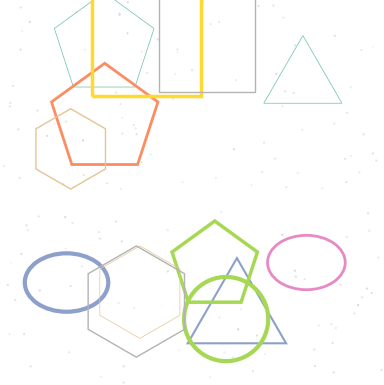[{"shape": "triangle", "thickness": 0.5, "radius": 0.59, "center": [0.787, 0.79]}, {"shape": "pentagon", "thickness": 0.5, "radius": 0.68, "center": [0.271, 0.884]}, {"shape": "pentagon", "thickness": 2, "radius": 0.73, "center": [0.272, 0.69]}, {"shape": "triangle", "thickness": 1.5, "radius": 0.74, "center": [0.615, 0.182]}, {"shape": "oval", "thickness": 3, "radius": 0.54, "center": [0.173, 0.266]}, {"shape": "oval", "thickness": 2, "radius": 0.5, "center": [0.796, 0.318]}, {"shape": "circle", "thickness": 3, "radius": 0.55, "center": [0.587, 0.171]}, {"shape": "pentagon", "thickness": 2.5, "radius": 0.58, "center": [0.558, 0.309]}, {"shape": "square", "thickness": 2.5, "radius": 0.71, "center": [0.381, 0.892]}, {"shape": "hexagon", "thickness": 1, "radius": 0.52, "center": [0.184, 0.613]}, {"shape": "hexagon", "thickness": 0.5, "radius": 0.6, "center": [0.363, 0.241]}, {"shape": "hexagon", "thickness": 1, "radius": 0.72, "center": [0.354, 0.217]}, {"shape": "square", "thickness": 1, "radius": 0.62, "center": [0.538, 0.885]}]